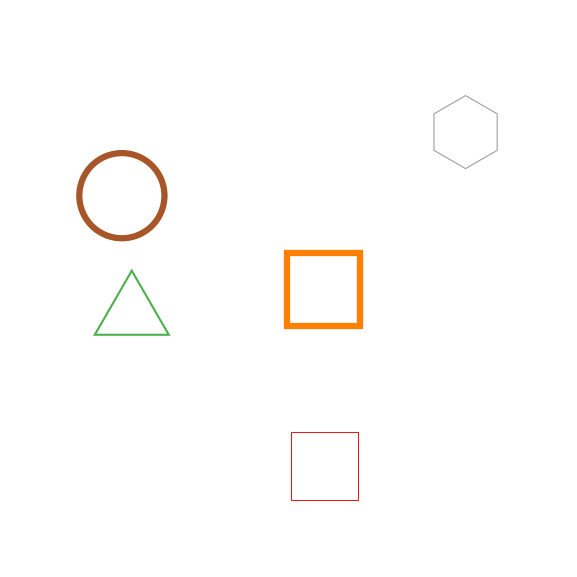[{"shape": "square", "thickness": 0.5, "radius": 0.29, "center": [0.562, 0.192]}, {"shape": "triangle", "thickness": 1, "radius": 0.37, "center": [0.228, 0.456]}, {"shape": "square", "thickness": 3, "radius": 0.32, "center": [0.56, 0.497]}, {"shape": "circle", "thickness": 3, "radius": 0.37, "center": [0.211, 0.66]}, {"shape": "hexagon", "thickness": 0.5, "radius": 0.32, "center": [0.806, 0.77]}]